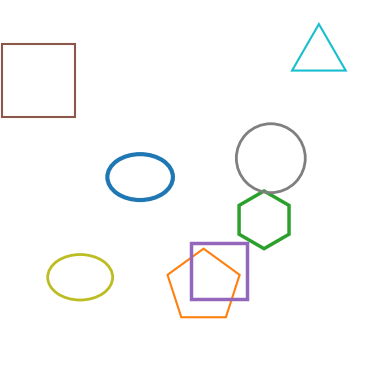[{"shape": "oval", "thickness": 3, "radius": 0.43, "center": [0.364, 0.54]}, {"shape": "pentagon", "thickness": 1.5, "radius": 0.49, "center": [0.529, 0.256]}, {"shape": "hexagon", "thickness": 2.5, "radius": 0.37, "center": [0.686, 0.429]}, {"shape": "square", "thickness": 2.5, "radius": 0.36, "center": [0.569, 0.296]}, {"shape": "square", "thickness": 1.5, "radius": 0.47, "center": [0.1, 0.792]}, {"shape": "circle", "thickness": 2, "radius": 0.45, "center": [0.703, 0.589]}, {"shape": "oval", "thickness": 2, "radius": 0.42, "center": [0.208, 0.28]}, {"shape": "triangle", "thickness": 1.5, "radius": 0.4, "center": [0.828, 0.857]}]